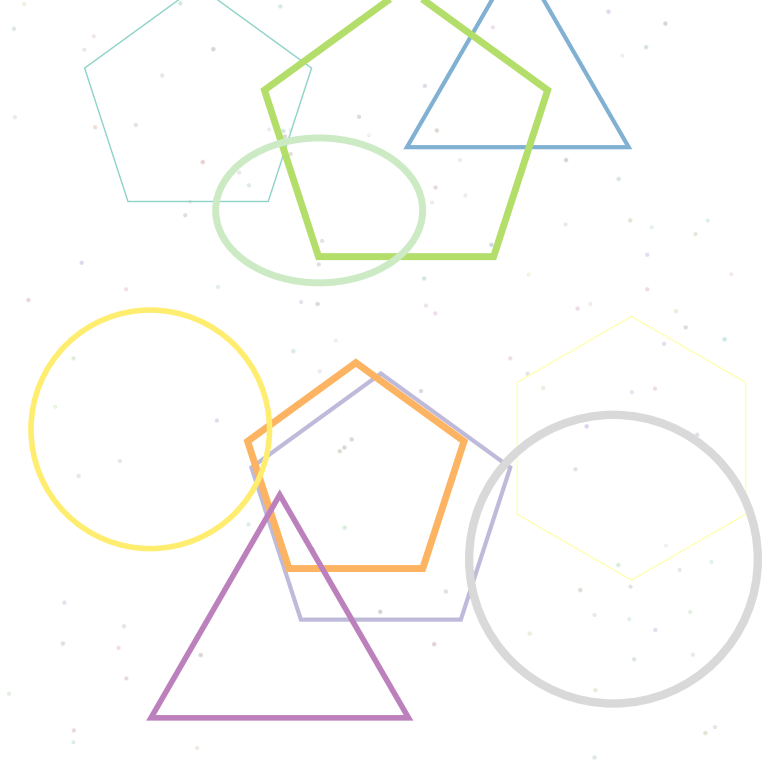[{"shape": "pentagon", "thickness": 0.5, "radius": 0.77, "center": [0.257, 0.864]}, {"shape": "hexagon", "thickness": 0.5, "radius": 0.86, "center": [0.82, 0.418]}, {"shape": "pentagon", "thickness": 1.5, "radius": 0.88, "center": [0.495, 0.338]}, {"shape": "triangle", "thickness": 1.5, "radius": 0.83, "center": [0.672, 0.892]}, {"shape": "pentagon", "thickness": 2.5, "radius": 0.74, "center": [0.462, 0.381]}, {"shape": "pentagon", "thickness": 2.5, "radius": 0.97, "center": [0.527, 0.823]}, {"shape": "circle", "thickness": 3, "radius": 0.94, "center": [0.797, 0.274]}, {"shape": "triangle", "thickness": 2, "radius": 0.97, "center": [0.363, 0.164]}, {"shape": "oval", "thickness": 2.5, "radius": 0.67, "center": [0.415, 0.727]}, {"shape": "circle", "thickness": 2, "radius": 0.77, "center": [0.195, 0.442]}]